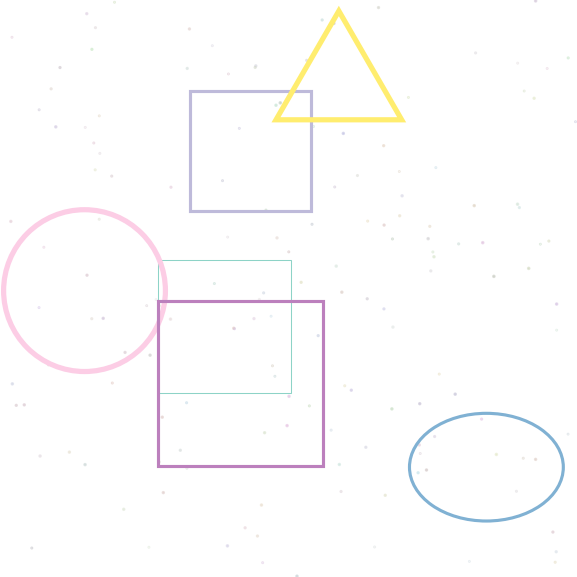[{"shape": "square", "thickness": 0.5, "radius": 0.57, "center": [0.388, 0.434]}, {"shape": "square", "thickness": 1.5, "radius": 0.52, "center": [0.433, 0.738]}, {"shape": "oval", "thickness": 1.5, "radius": 0.67, "center": [0.842, 0.19]}, {"shape": "circle", "thickness": 2.5, "radius": 0.7, "center": [0.146, 0.496]}, {"shape": "square", "thickness": 1.5, "radius": 0.71, "center": [0.416, 0.335]}, {"shape": "triangle", "thickness": 2.5, "radius": 0.63, "center": [0.587, 0.855]}]